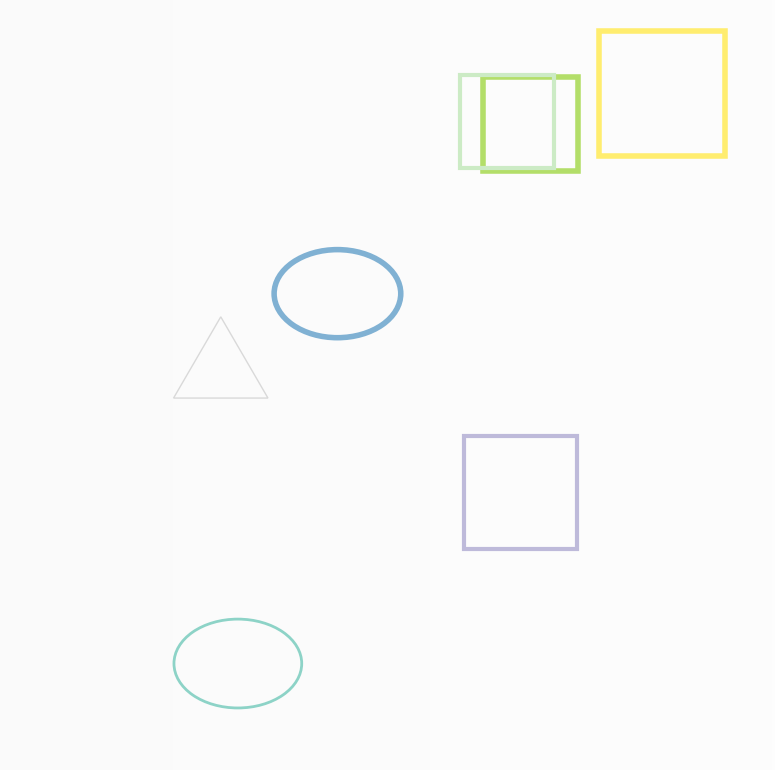[{"shape": "oval", "thickness": 1, "radius": 0.41, "center": [0.307, 0.138]}, {"shape": "square", "thickness": 1.5, "radius": 0.37, "center": [0.672, 0.36]}, {"shape": "oval", "thickness": 2, "radius": 0.41, "center": [0.435, 0.619]}, {"shape": "square", "thickness": 2, "radius": 0.31, "center": [0.684, 0.839]}, {"shape": "triangle", "thickness": 0.5, "radius": 0.35, "center": [0.285, 0.518]}, {"shape": "square", "thickness": 1.5, "radius": 0.3, "center": [0.654, 0.842]}, {"shape": "square", "thickness": 2, "radius": 0.41, "center": [0.854, 0.879]}]